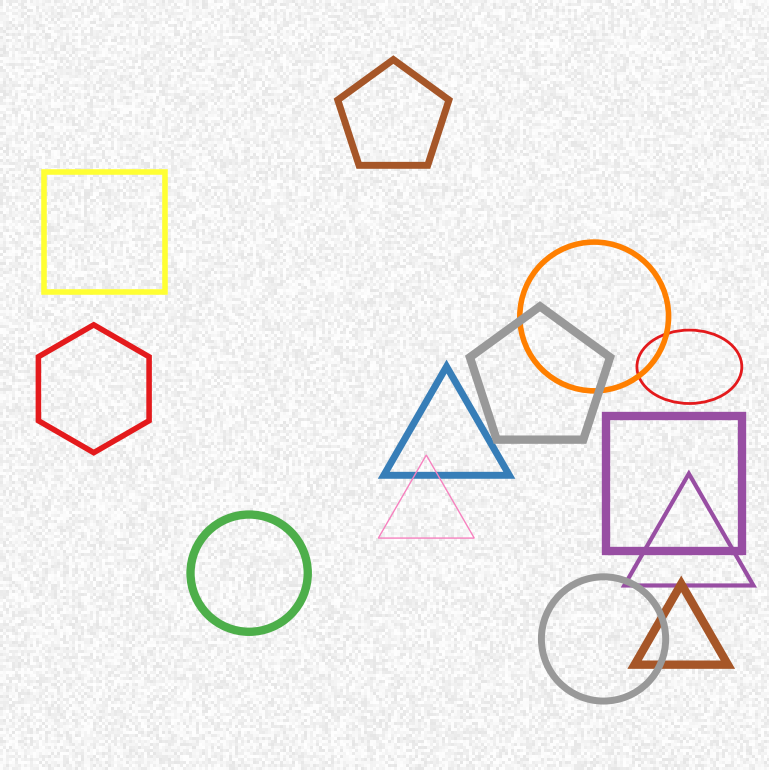[{"shape": "hexagon", "thickness": 2, "radius": 0.41, "center": [0.122, 0.495]}, {"shape": "oval", "thickness": 1, "radius": 0.34, "center": [0.895, 0.524]}, {"shape": "triangle", "thickness": 2.5, "radius": 0.47, "center": [0.58, 0.43]}, {"shape": "circle", "thickness": 3, "radius": 0.38, "center": [0.324, 0.256]}, {"shape": "triangle", "thickness": 1.5, "radius": 0.48, "center": [0.895, 0.288]}, {"shape": "square", "thickness": 3, "radius": 0.44, "center": [0.875, 0.372]}, {"shape": "circle", "thickness": 2, "radius": 0.48, "center": [0.772, 0.589]}, {"shape": "square", "thickness": 2, "radius": 0.39, "center": [0.136, 0.698]}, {"shape": "triangle", "thickness": 3, "radius": 0.35, "center": [0.885, 0.172]}, {"shape": "pentagon", "thickness": 2.5, "radius": 0.38, "center": [0.511, 0.847]}, {"shape": "triangle", "thickness": 0.5, "radius": 0.36, "center": [0.554, 0.337]}, {"shape": "pentagon", "thickness": 3, "radius": 0.48, "center": [0.701, 0.506]}, {"shape": "circle", "thickness": 2.5, "radius": 0.4, "center": [0.784, 0.17]}]